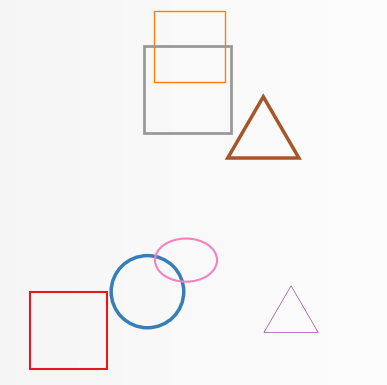[{"shape": "square", "thickness": 1.5, "radius": 0.5, "center": [0.177, 0.143]}, {"shape": "circle", "thickness": 2.5, "radius": 0.47, "center": [0.381, 0.242]}, {"shape": "triangle", "thickness": 0.5, "radius": 0.4, "center": [0.751, 0.177]}, {"shape": "square", "thickness": 1, "radius": 0.46, "center": [0.488, 0.88]}, {"shape": "triangle", "thickness": 2.5, "radius": 0.53, "center": [0.679, 0.643]}, {"shape": "oval", "thickness": 1.5, "radius": 0.4, "center": [0.48, 0.324]}, {"shape": "square", "thickness": 2, "radius": 0.56, "center": [0.484, 0.767]}]